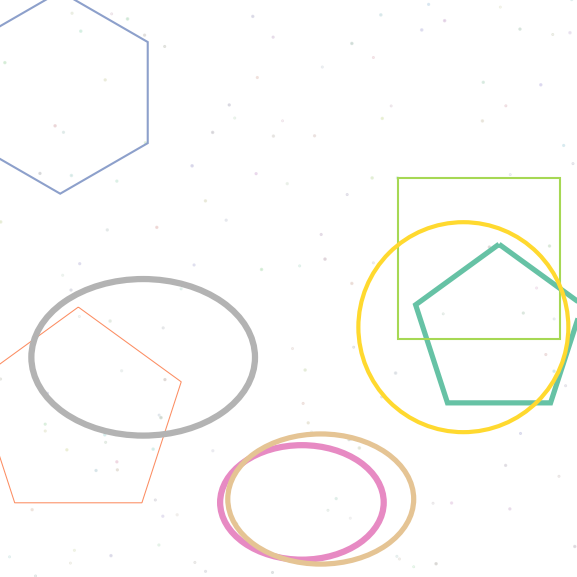[{"shape": "pentagon", "thickness": 2.5, "radius": 0.76, "center": [0.864, 0.424]}, {"shape": "pentagon", "thickness": 0.5, "radius": 0.94, "center": [0.136, 0.28]}, {"shape": "hexagon", "thickness": 1, "radius": 0.88, "center": [0.104, 0.839]}, {"shape": "oval", "thickness": 3, "radius": 0.71, "center": [0.523, 0.129]}, {"shape": "square", "thickness": 1, "radius": 0.7, "center": [0.83, 0.552]}, {"shape": "circle", "thickness": 2, "radius": 0.91, "center": [0.802, 0.433]}, {"shape": "oval", "thickness": 2.5, "radius": 0.8, "center": [0.555, 0.135]}, {"shape": "oval", "thickness": 3, "radius": 0.97, "center": [0.248, 0.38]}]